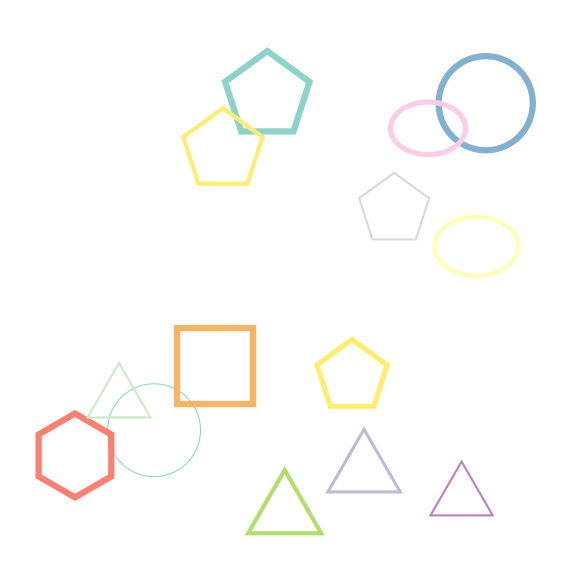[{"shape": "pentagon", "thickness": 3, "radius": 0.38, "center": [0.463, 0.834]}, {"shape": "circle", "thickness": 0.5, "radius": 0.4, "center": [0.267, 0.254]}, {"shape": "oval", "thickness": 2, "radius": 0.36, "center": [0.825, 0.573]}, {"shape": "triangle", "thickness": 1.5, "radius": 0.36, "center": [0.63, 0.183]}, {"shape": "hexagon", "thickness": 3, "radius": 0.36, "center": [0.13, 0.21]}, {"shape": "circle", "thickness": 3, "radius": 0.41, "center": [0.841, 0.82]}, {"shape": "square", "thickness": 3, "radius": 0.33, "center": [0.373, 0.366]}, {"shape": "triangle", "thickness": 2, "radius": 0.37, "center": [0.493, 0.112]}, {"shape": "oval", "thickness": 2.5, "radius": 0.33, "center": [0.741, 0.777]}, {"shape": "pentagon", "thickness": 1, "radius": 0.32, "center": [0.683, 0.636]}, {"shape": "triangle", "thickness": 1, "radius": 0.31, "center": [0.799, 0.138]}, {"shape": "triangle", "thickness": 1, "radius": 0.31, "center": [0.206, 0.308]}, {"shape": "pentagon", "thickness": 2, "radius": 0.36, "center": [0.386, 0.739]}, {"shape": "pentagon", "thickness": 2.5, "radius": 0.32, "center": [0.61, 0.347]}]